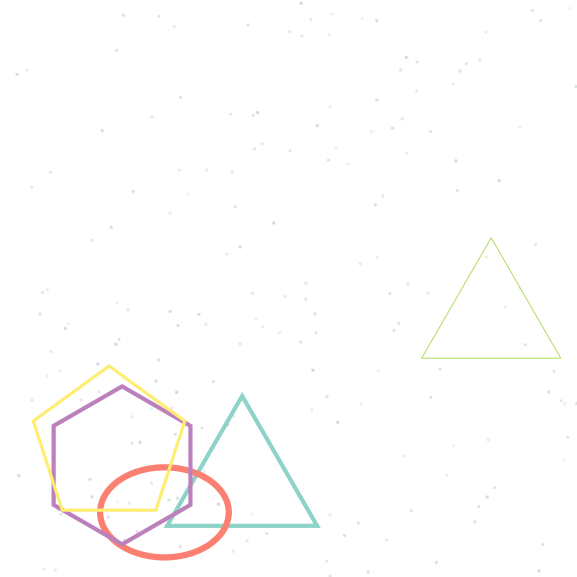[{"shape": "triangle", "thickness": 2, "radius": 0.75, "center": [0.419, 0.164]}, {"shape": "oval", "thickness": 3, "radius": 0.56, "center": [0.285, 0.112]}, {"shape": "triangle", "thickness": 0.5, "radius": 0.7, "center": [0.851, 0.448]}, {"shape": "hexagon", "thickness": 2, "radius": 0.68, "center": [0.211, 0.193]}, {"shape": "pentagon", "thickness": 1.5, "radius": 0.69, "center": [0.189, 0.227]}]